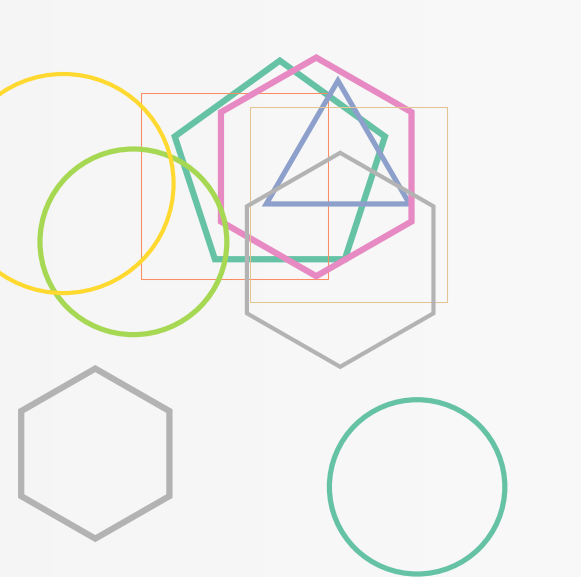[{"shape": "circle", "thickness": 2.5, "radius": 0.75, "center": [0.718, 0.156]}, {"shape": "pentagon", "thickness": 3, "radius": 0.95, "center": [0.481, 0.704]}, {"shape": "square", "thickness": 0.5, "radius": 0.8, "center": [0.404, 0.677]}, {"shape": "triangle", "thickness": 2.5, "radius": 0.71, "center": [0.581, 0.717]}, {"shape": "hexagon", "thickness": 3, "radius": 0.95, "center": [0.544, 0.71]}, {"shape": "circle", "thickness": 2.5, "radius": 0.8, "center": [0.229, 0.58]}, {"shape": "circle", "thickness": 2, "radius": 0.95, "center": [0.109, 0.681]}, {"shape": "square", "thickness": 0.5, "radius": 0.84, "center": [0.599, 0.645]}, {"shape": "hexagon", "thickness": 3, "radius": 0.74, "center": [0.164, 0.214]}, {"shape": "hexagon", "thickness": 2, "radius": 0.93, "center": [0.585, 0.549]}]